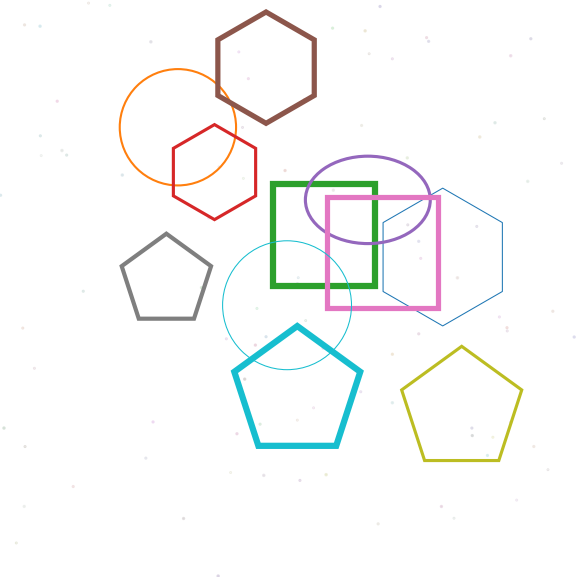[{"shape": "hexagon", "thickness": 0.5, "radius": 0.6, "center": [0.767, 0.554]}, {"shape": "circle", "thickness": 1, "radius": 0.5, "center": [0.308, 0.779]}, {"shape": "square", "thickness": 3, "radius": 0.44, "center": [0.561, 0.592]}, {"shape": "hexagon", "thickness": 1.5, "radius": 0.41, "center": [0.371, 0.701]}, {"shape": "oval", "thickness": 1.5, "radius": 0.54, "center": [0.637, 0.653]}, {"shape": "hexagon", "thickness": 2.5, "radius": 0.48, "center": [0.461, 0.882]}, {"shape": "square", "thickness": 2.5, "radius": 0.48, "center": [0.662, 0.562]}, {"shape": "pentagon", "thickness": 2, "radius": 0.41, "center": [0.288, 0.513]}, {"shape": "pentagon", "thickness": 1.5, "radius": 0.55, "center": [0.799, 0.29]}, {"shape": "pentagon", "thickness": 3, "radius": 0.57, "center": [0.515, 0.32]}, {"shape": "circle", "thickness": 0.5, "radius": 0.56, "center": [0.497, 0.471]}]